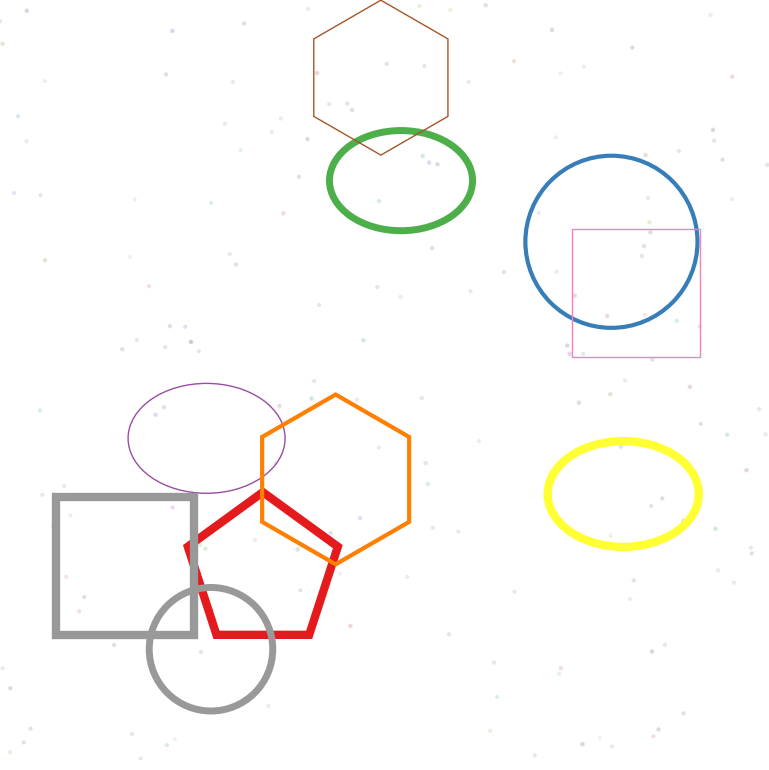[{"shape": "pentagon", "thickness": 3, "radius": 0.51, "center": [0.341, 0.258]}, {"shape": "circle", "thickness": 1.5, "radius": 0.56, "center": [0.794, 0.686]}, {"shape": "oval", "thickness": 2.5, "radius": 0.46, "center": [0.521, 0.765]}, {"shape": "oval", "thickness": 0.5, "radius": 0.51, "center": [0.268, 0.431]}, {"shape": "hexagon", "thickness": 1.5, "radius": 0.55, "center": [0.436, 0.377]}, {"shape": "oval", "thickness": 3, "radius": 0.49, "center": [0.809, 0.358]}, {"shape": "hexagon", "thickness": 0.5, "radius": 0.5, "center": [0.495, 0.899]}, {"shape": "square", "thickness": 0.5, "radius": 0.42, "center": [0.826, 0.62]}, {"shape": "square", "thickness": 3, "radius": 0.45, "center": [0.163, 0.265]}, {"shape": "circle", "thickness": 2.5, "radius": 0.4, "center": [0.274, 0.157]}]